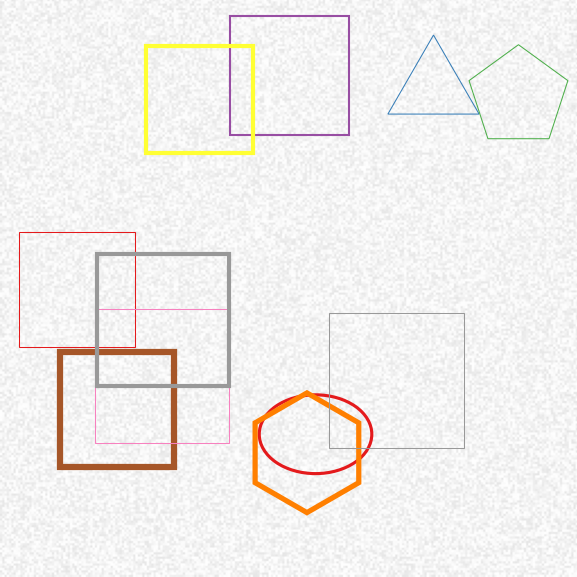[{"shape": "square", "thickness": 0.5, "radius": 0.5, "center": [0.134, 0.497]}, {"shape": "oval", "thickness": 1.5, "radius": 0.49, "center": [0.546, 0.247]}, {"shape": "triangle", "thickness": 0.5, "radius": 0.46, "center": [0.751, 0.847]}, {"shape": "pentagon", "thickness": 0.5, "radius": 0.45, "center": [0.898, 0.832]}, {"shape": "square", "thickness": 1, "radius": 0.51, "center": [0.501, 0.868]}, {"shape": "hexagon", "thickness": 2.5, "radius": 0.52, "center": [0.531, 0.215]}, {"shape": "square", "thickness": 2, "radius": 0.46, "center": [0.346, 0.827]}, {"shape": "square", "thickness": 3, "radius": 0.5, "center": [0.202, 0.289]}, {"shape": "square", "thickness": 0.5, "radius": 0.58, "center": [0.281, 0.348]}, {"shape": "square", "thickness": 2, "radius": 0.57, "center": [0.282, 0.445]}, {"shape": "square", "thickness": 0.5, "radius": 0.58, "center": [0.686, 0.34]}]